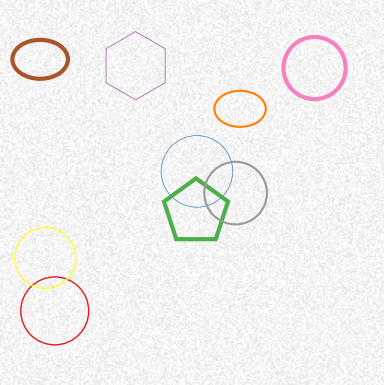[{"shape": "circle", "thickness": 1, "radius": 0.44, "center": [0.142, 0.192]}, {"shape": "circle", "thickness": 0.5, "radius": 0.47, "center": [0.511, 0.555]}, {"shape": "pentagon", "thickness": 3, "radius": 0.44, "center": [0.509, 0.449]}, {"shape": "hexagon", "thickness": 0.5, "radius": 0.44, "center": [0.352, 0.829]}, {"shape": "oval", "thickness": 1.5, "radius": 0.33, "center": [0.624, 0.717]}, {"shape": "circle", "thickness": 1, "radius": 0.4, "center": [0.117, 0.33]}, {"shape": "oval", "thickness": 3, "radius": 0.36, "center": [0.104, 0.846]}, {"shape": "circle", "thickness": 3, "radius": 0.4, "center": [0.817, 0.823]}, {"shape": "circle", "thickness": 1.5, "radius": 0.41, "center": [0.612, 0.498]}]